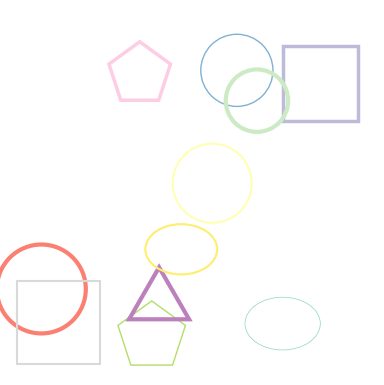[{"shape": "oval", "thickness": 0.5, "radius": 0.49, "center": [0.734, 0.16]}, {"shape": "circle", "thickness": 1.5, "radius": 0.51, "center": [0.551, 0.524]}, {"shape": "square", "thickness": 2.5, "radius": 0.49, "center": [0.832, 0.782]}, {"shape": "circle", "thickness": 3, "radius": 0.58, "center": [0.107, 0.249]}, {"shape": "circle", "thickness": 1, "radius": 0.47, "center": [0.615, 0.817]}, {"shape": "pentagon", "thickness": 1, "radius": 0.46, "center": [0.394, 0.126]}, {"shape": "pentagon", "thickness": 2.5, "radius": 0.42, "center": [0.363, 0.808]}, {"shape": "square", "thickness": 1.5, "radius": 0.54, "center": [0.152, 0.162]}, {"shape": "triangle", "thickness": 3, "radius": 0.45, "center": [0.413, 0.216]}, {"shape": "circle", "thickness": 3, "radius": 0.41, "center": [0.667, 0.739]}, {"shape": "oval", "thickness": 1.5, "radius": 0.47, "center": [0.471, 0.352]}]